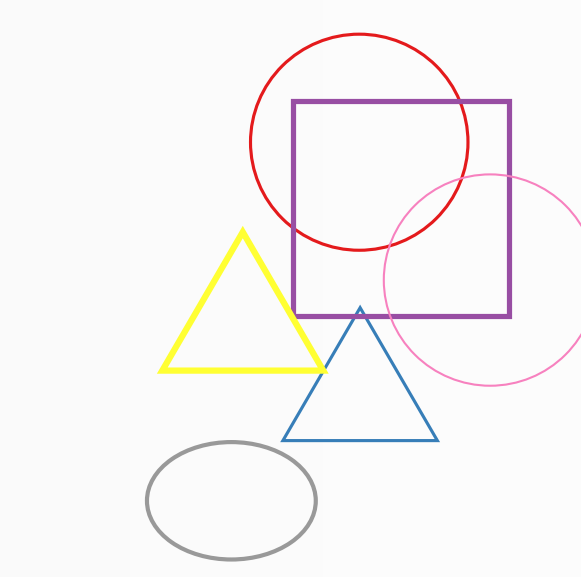[{"shape": "circle", "thickness": 1.5, "radius": 0.94, "center": [0.618, 0.753]}, {"shape": "triangle", "thickness": 1.5, "radius": 0.77, "center": [0.62, 0.313]}, {"shape": "square", "thickness": 2.5, "radius": 0.93, "center": [0.69, 0.638]}, {"shape": "triangle", "thickness": 3, "radius": 0.8, "center": [0.418, 0.437]}, {"shape": "circle", "thickness": 1, "radius": 0.91, "center": [0.843, 0.514]}, {"shape": "oval", "thickness": 2, "radius": 0.73, "center": [0.398, 0.132]}]